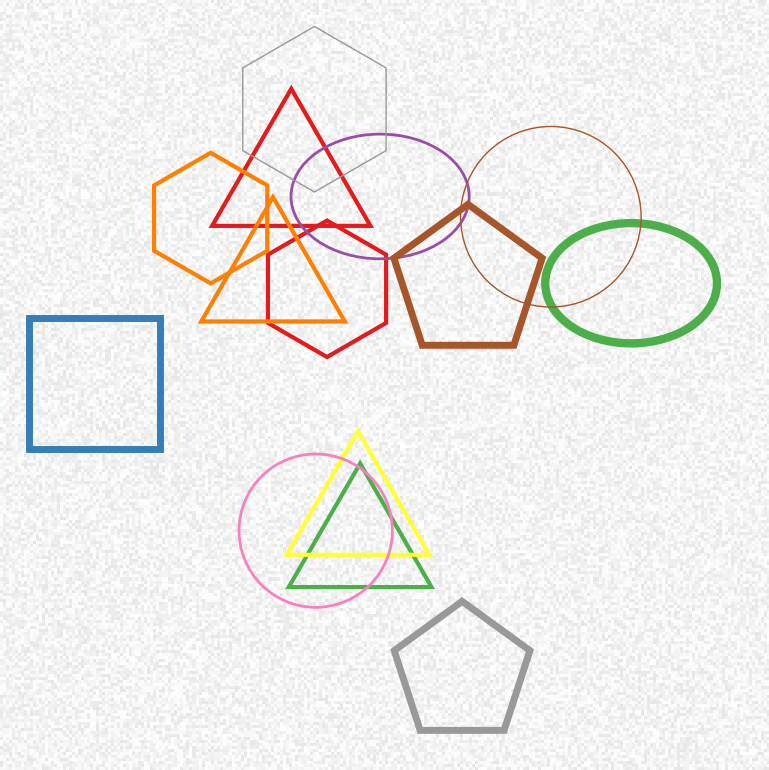[{"shape": "hexagon", "thickness": 1.5, "radius": 0.44, "center": [0.425, 0.625]}, {"shape": "triangle", "thickness": 1.5, "radius": 0.59, "center": [0.378, 0.766]}, {"shape": "square", "thickness": 2.5, "radius": 0.43, "center": [0.123, 0.502]}, {"shape": "oval", "thickness": 3, "radius": 0.56, "center": [0.82, 0.632]}, {"shape": "triangle", "thickness": 1.5, "radius": 0.54, "center": [0.468, 0.291]}, {"shape": "oval", "thickness": 1, "radius": 0.58, "center": [0.494, 0.745]}, {"shape": "hexagon", "thickness": 1.5, "radius": 0.42, "center": [0.274, 0.717]}, {"shape": "triangle", "thickness": 1.5, "radius": 0.54, "center": [0.355, 0.636]}, {"shape": "triangle", "thickness": 1.5, "radius": 0.53, "center": [0.465, 0.333]}, {"shape": "circle", "thickness": 0.5, "radius": 0.59, "center": [0.715, 0.719]}, {"shape": "pentagon", "thickness": 2.5, "radius": 0.51, "center": [0.608, 0.633]}, {"shape": "circle", "thickness": 1, "radius": 0.5, "center": [0.41, 0.311]}, {"shape": "pentagon", "thickness": 2.5, "radius": 0.46, "center": [0.6, 0.126]}, {"shape": "hexagon", "thickness": 0.5, "radius": 0.54, "center": [0.408, 0.858]}]